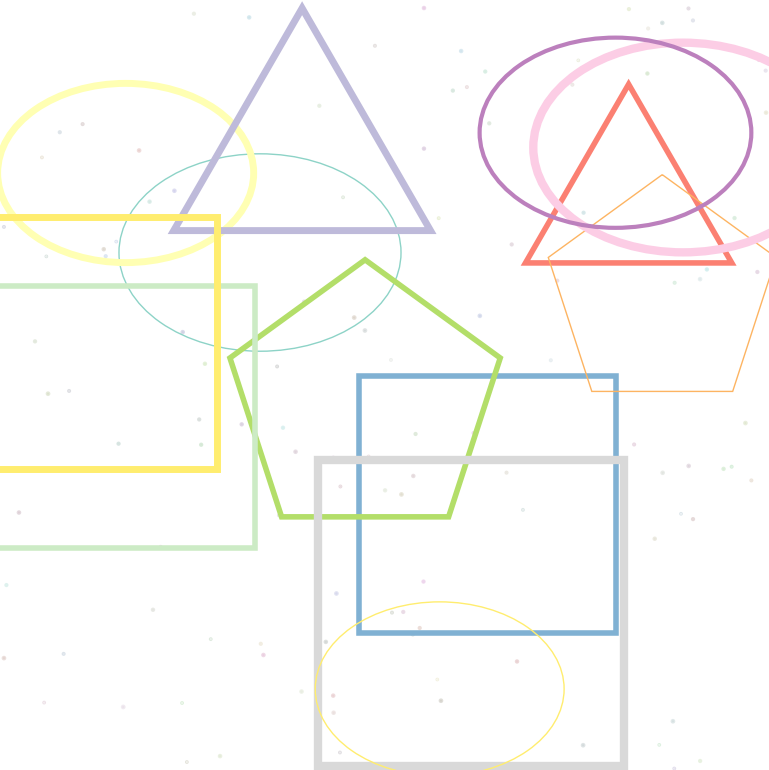[{"shape": "oval", "thickness": 0.5, "radius": 0.92, "center": [0.338, 0.672]}, {"shape": "oval", "thickness": 2.5, "radius": 0.83, "center": [0.163, 0.775]}, {"shape": "triangle", "thickness": 2.5, "radius": 0.96, "center": [0.392, 0.797]}, {"shape": "triangle", "thickness": 2, "radius": 0.77, "center": [0.816, 0.736]}, {"shape": "square", "thickness": 2, "radius": 0.83, "center": [0.633, 0.345]}, {"shape": "pentagon", "thickness": 0.5, "radius": 0.78, "center": [0.86, 0.618]}, {"shape": "pentagon", "thickness": 2, "radius": 0.92, "center": [0.474, 0.478]}, {"shape": "oval", "thickness": 3, "radius": 0.97, "center": [0.887, 0.808]}, {"shape": "square", "thickness": 3, "radius": 0.99, "center": [0.611, 0.204]}, {"shape": "oval", "thickness": 1.5, "radius": 0.88, "center": [0.799, 0.828]}, {"shape": "square", "thickness": 2, "radius": 0.85, "center": [0.161, 0.458]}, {"shape": "square", "thickness": 2.5, "radius": 0.82, "center": [0.118, 0.555]}, {"shape": "oval", "thickness": 0.5, "radius": 0.81, "center": [0.571, 0.105]}]